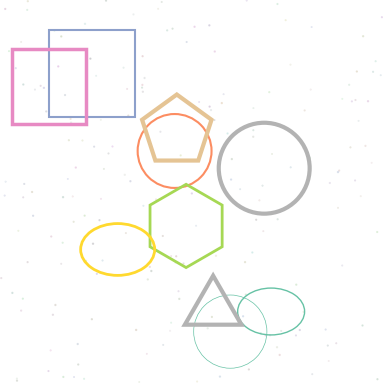[{"shape": "oval", "thickness": 1, "radius": 0.43, "center": [0.704, 0.191]}, {"shape": "circle", "thickness": 0.5, "radius": 0.48, "center": [0.598, 0.139]}, {"shape": "circle", "thickness": 1.5, "radius": 0.48, "center": [0.453, 0.608]}, {"shape": "square", "thickness": 1.5, "radius": 0.56, "center": [0.239, 0.808]}, {"shape": "square", "thickness": 2.5, "radius": 0.48, "center": [0.128, 0.775]}, {"shape": "hexagon", "thickness": 2, "radius": 0.54, "center": [0.483, 0.413]}, {"shape": "oval", "thickness": 2, "radius": 0.48, "center": [0.306, 0.352]}, {"shape": "pentagon", "thickness": 3, "radius": 0.47, "center": [0.459, 0.66]}, {"shape": "triangle", "thickness": 3, "radius": 0.42, "center": [0.554, 0.199]}, {"shape": "circle", "thickness": 3, "radius": 0.59, "center": [0.686, 0.563]}]